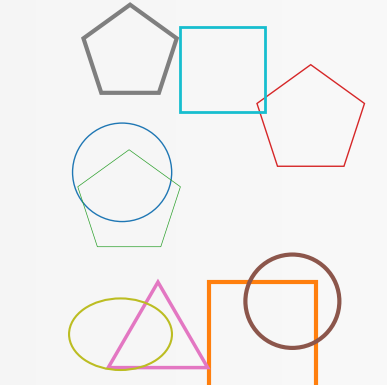[{"shape": "circle", "thickness": 1, "radius": 0.64, "center": [0.315, 0.552]}, {"shape": "square", "thickness": 3, "radius": 0.69, "center": [0.677, 0.129]}, {"shape": "pentagon", "thickness": 0.5, "radius": 0.7, "center": [0.333, 0.472]}, {"shape": "pentagon", "thickness": 1, "radius": 0.73, "center": [0.802, 0.686]}, {"shape": "circle", "thickness": 3, "radius": 0.61, "center": [0.755, 0.218]}, {"shape": "triangle", "thickness": 2.5, "radius": 0.74, "center": [0.408, 0.119]}, {"shape": "pentagon", "thickness": 3, "radius": 0.63, "center": [0.336, 0.861]}, {"shape": "oval", "thickness": 1.5, "radius": 0.66, "center": [0.311, 0.132]}, {"shape": "square", "thickness": 2, "radius": 0.55, "center": [0.573, 0.819]}]